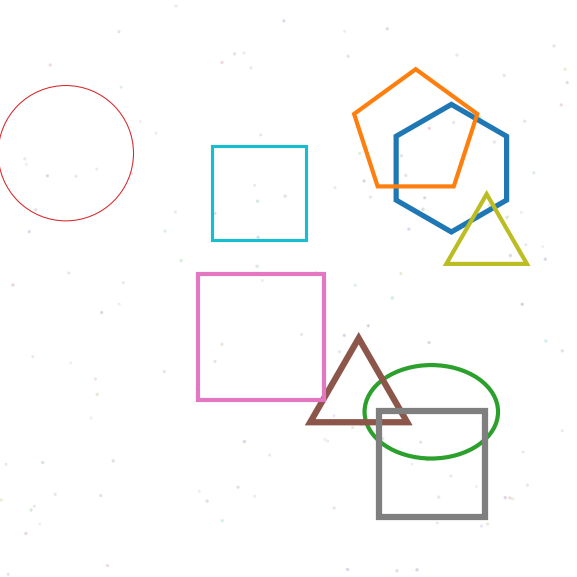[{"shape": "hexagon", "thickness": 2.5, "radius": 0.55, "center": [0.782, 0.708]}, {"shape": "pentagon", "thickness": 2, "radius": 0.56, "center": [0.72, 0.767]}, {"shape": "oval", "thickness": 2, "radius": 0.58, "center": [0.747, 0.286]}, {"shape": "circle", "thickness": 0.5, "radius": 0.59, "center": [0.114, 0.734]}, {"shape": "triangle", "thickness": 3, "radius": 0.49, "center": [0.621, 0.316]}, {"shape": "square", "thickness": 2, "radius": 0.55, "center": [0.451, 0.416]}, {"shape": "square", "thickness": 3, "radius": 0.46, "center": [0.748, 0.196]}, {"shape": "triangle", "thickness": 2, "radius": 0.4, "center": [0.843, 0.582]}, {"shape": "square", "thickness": 1.5, "radius": 0.41, "center": [0.449, 0.664]}]